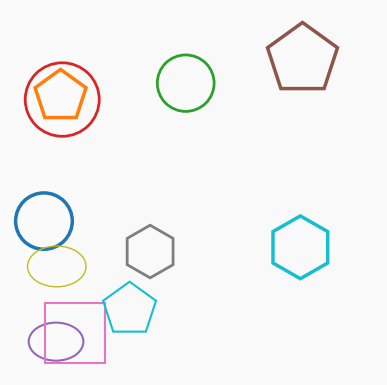[{"shape": "circle", "thickness": 2.5, "radius": 0.37, "center": [0.113, 0.426]}, {"shape": "pentagon", "thickness": 2.5, "radius": 0.35, "center": [0.156, 0.751]}, {"shape": "circle", "thickness": 2, "radius": 0.37, "center": [0.479, 0.784]}, {"shape": "circle", "thickness": 2, "radius": 0.48, "center": [0.161, 0.741]}, {"shape": "oval", "thickness": 1.5, "radius": 0.35, "center": [0.145, 0.113]}, {"shape": "pentagon", "thickness": 2.5, "radius": 0.47, "center": [0.781, 0.847]}, {"shape": "square", "thickness": 1.5, "radius": 0.39, "center": [0.194, 0.135]}, {"shape": "hexagon", "thickness": 2, "radius": 0.34, "center": [0.387, 0.347]}, {"shape": "oval", "thickness": 1, "radius": 0.38, "center": [0.147, 0.308]}, {"shape": "hexagon", "thickness": 2.5, "radius": 0.41, "center": [0.775, 0.358]}, {"shape": "pentagon", "thickness": 1.5, "radius": 0.36, "center": [0.334, 0.197]}]